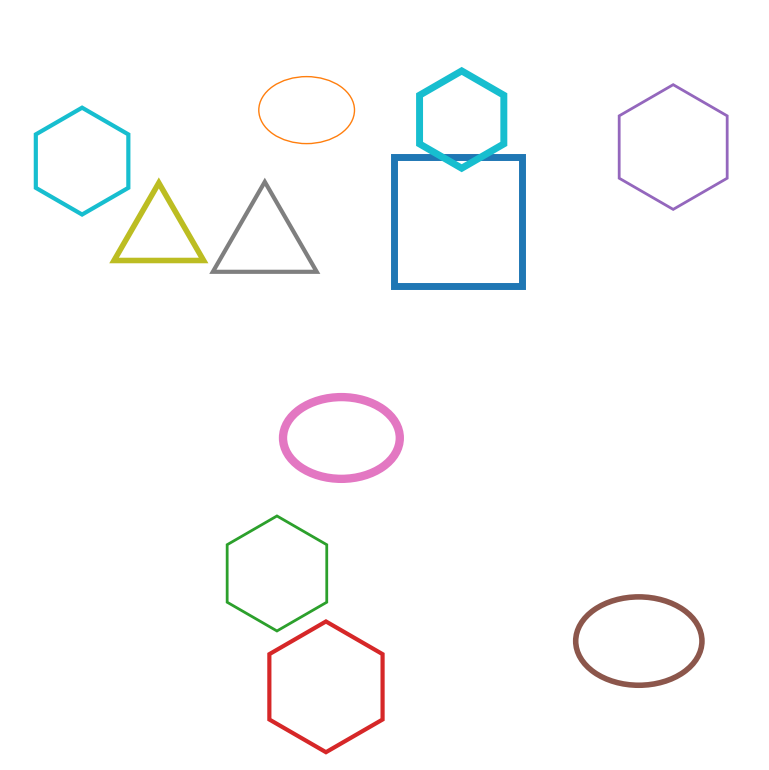[{"shape": "square", "thickness": 2.5, "radius": 0.42, "center": [0.595, 0.712]}, {"shape": "oval", "thickness": 0.5, "radius": 0.31, "center": [0.398, 0.857]}, {"shape": "hexagon", "thickness": 1, "radius": 0.37, "center": [0.36, 0.255]}, {"shape": "hexagon", "thickness": 1.5, "radius": 0.42, "center": [0.423, 0.108]}, {"shape": "hexagon", "thickness": 1, "radius": 0.4, "center": [0.874, 0.809]}, {"shape": "oval", "thickness": 2, "radius": 0.41, "center": [0.83, 0.167]}, {"shape": "oval", "thickness": 3, "radius": 0.38, "center": [0.443, 0.431]}, {"shape": "triangle", "thickness": 1.5, "radius": 0.39, "center": [0.344, 0.686]}, {"shape": "triangle", "thickness": 2, "radius": 0.34, "center": [0.206, 0.695]}, {"shape": "hexagon", "thickness": 2.5, "radius": 0.32, "center": [0.6, 0.845]}, {"shape": "hexagon", "thickness": 1.5, "radius": 0.35, "center": [0.107, 0.791]}]